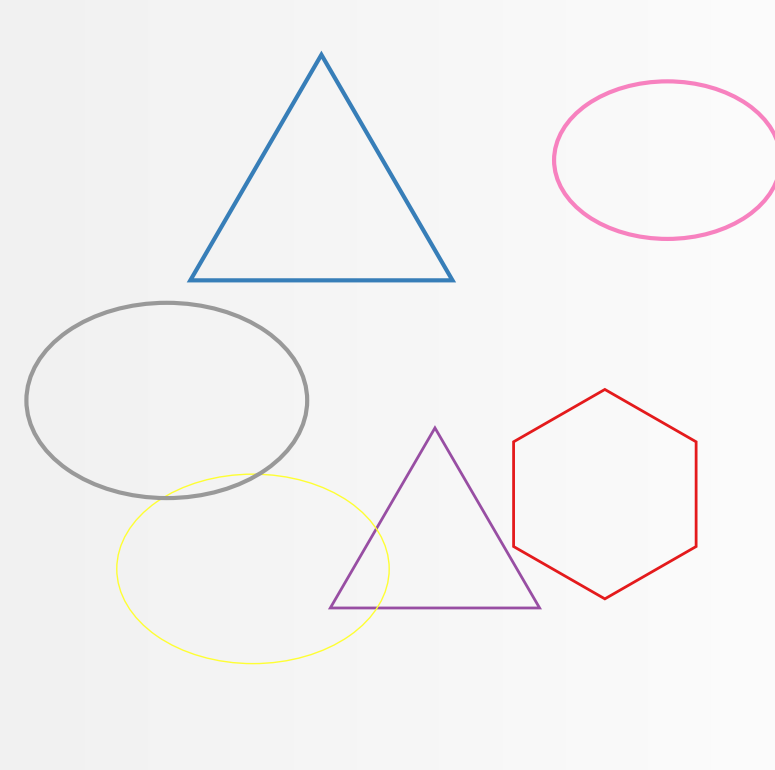[{"shape": "hexagon", "thickness": 1, "radius": 0.68, "center": [0.78, 0.358]}, {"shape": "triangle", "thickness": 1.5, "radius": 0.98, "center": [0.415, 0.734]}, {"shape": "triangle", "thickness": 1, "radius": 0.78, "center": [0.561, 0.288]}, {"shape": "oval", "thickness": 0.5, "radius": 0.88, "center": [0.326, 0.261]}, {"shape": "oval", "thickness": 1.5, "radius": 0.73, "center": [0.861, 0.792]}, {"shape": "oval", "thickness": 1.5, "radius": 0.91, "center": [0.215, 0.48]}]